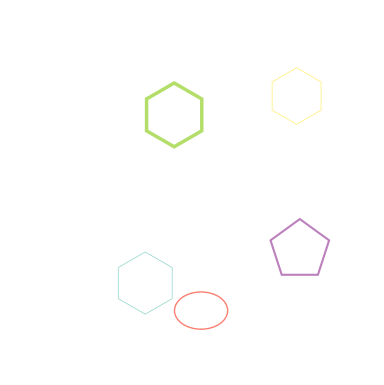[{"shape": "hexagon", "thickness": 0.5, "radius": 0.4, "center": [0.377, 0.265]}, {"shape": "oval", "thickness": 1, "radius": 0.35, "center": [0.522, 0.193]}, {"shape": "hexagon", "thickness": 2.5, "radius": 0.41, "center": [0.452, 0.702]}, {"shape": "pentagon", "thickness": 1.5, "radius": 0.4, "center": [0.779, 0.351]}, {"shape": "hexagon", "thickness": 0.5, "radius": 0.37, "center": [0.77, 0.75]}]